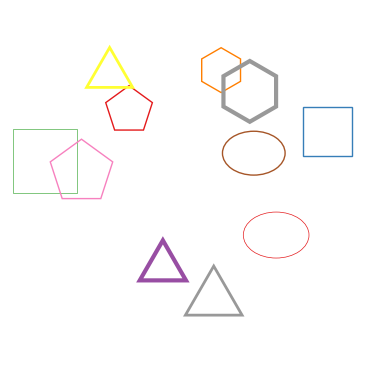[{"shape": "oval", "thickness": 0.5, "radius": 0.43, "center": [0.717, 0.389]}, {"shape": "pentagon", "thickness": 1, "radius": 0.32, "center": [0.335, 0.714]}, {"shape": "square", "thickness": 1, "radius": 0.32, "center": [0.851, 0.658]}, {"shape": "square", "thickness": 0.5, "radius": 0.41, "center": [0.116, 0.583]}, {"shape": "triangle", "thickness": 3, "radius": 0.35, "center": [0.423, 0.306]}, {"shape": "hexagon", "thickness": 1, "radius": 0.29, "center": [0.574, 0.818]}, {"shape": "triangle", "thickness": 2, "radius": 0.35, "center": [0.285, 0.808]}, {"shape": "oval", "thickness": 1, "radius": 0.41, "center": [0.659, 0.602]}, {"shape": "pentagon", "thickness": 1, "radius": 0.43, "center": [0.212, 0.553]}, {"shape": "hexagon", "thickness": 3, "radius": 0.39, "center": [0.649, 0.763]}, {"shape": "triangle", "thickness": 2, "radius": 0.42, "center": [0.555, 0.224]}]